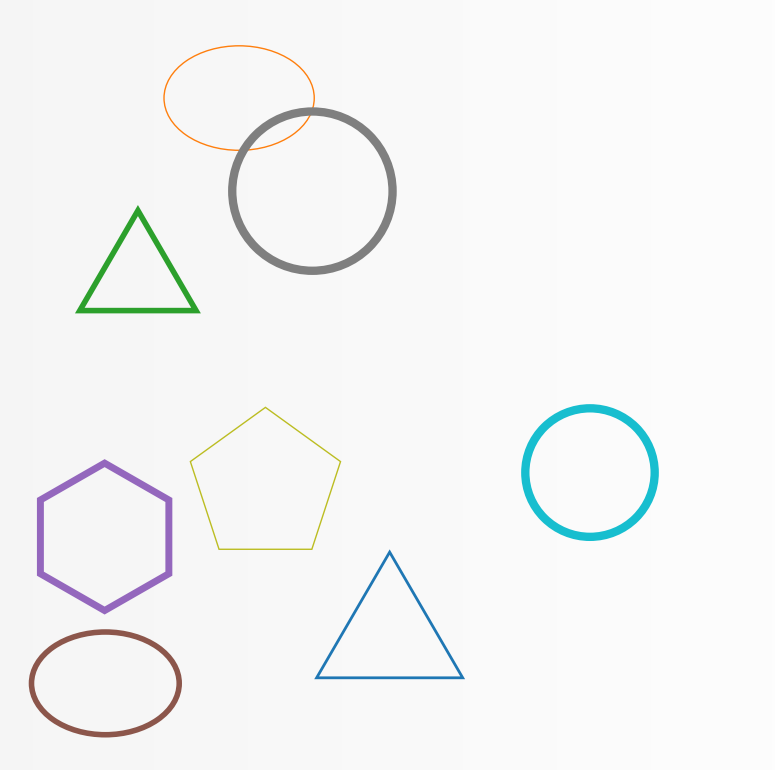[{"shape": "triangle", "thickness": 1, "radius": 0.54, "center": [0.503, 0.174]}, {"shape": "oval", "thickness": 0.5, "radius": 0.48, "center": [0.309, 0.873]}, {"shape": "triangle", "thickness": 2, "radius": 0.43, "center": [0.178, 0.64]}, {"shape": "hexagon", "thickness": 2.5, "radius": 0.48, "center": [0.135, 0.303]}, {"shape": "oval", "thickness": 2, "radius": 0.48, "center": [0.136, 0.113]}, {"shape": "circle", "thickness": 3, "radius": 0.52, "center": [0.403, 0.752]}, {"shape": "pentagon", "thickness": 0.5, "radius": 0.51, "center": [0.343, 0.369]}, {"shape": "circle", "thickness": 3, "radius": 0.42, "center": [0.761, 0.386]}]